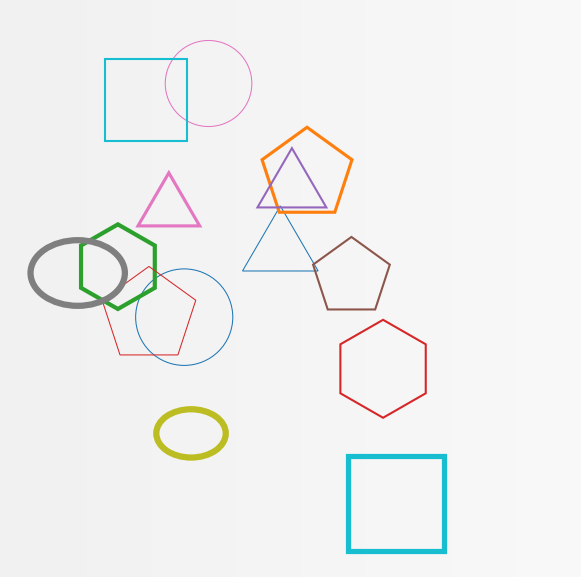[{"shape": "triangle", "thickness": 0.5, "radius": 0.38, "center": [0.482, 0.567]}, {"shape": "circle", "thickness": 0.5, "radius": 0.42, "center": [0.317, 0.45]}, {"shape": "pentagon", "thickness": 1.5, "radius": 0.41, "center": [0.528, 0.697]}, {"shape": "hexagon", "thickness": 2, "radius": 0.37, "center": [0.203, 0.537]}, {"shape": "pentagon", "thickness": 0.5, "radius": 0.42, "center": [0.256, 0.453]}, {"shape": "hexagon", "thickness": 1, "radius": 0.42, "center": [0.659, 0.361]}, {"shape": "triangle", "thickness": 1, "radius": 0.34, "center": [0.502, 0.674]}, {"shape": "pentagon", "thickness": 1, "radius": 0.35, "center": [0.605, 0.519]}, {"shape": "triangle", "thickness": 1.5, "radius": 0.31, "center": [0.29, 0.639]}, {"shape": "circle", "thickness": 0.5, "radius": 0.37, "center": [0.359, 0.855]}, {"shape": "oval", "thickness": 3, "radius": 0.41, "center": [0.134, 0.526]}, {"shape": "oval", "thickness": 3, "radius": 0.3, "center": [0.329, 0.249]}, {"shape": "square", "thickness": 1, "radius": 0.35, "center": [0.251, 0.826]}, {"shape": "square", "thickness": 2.5, "radius": 0.41, "center": [0.682, 0.127]}]